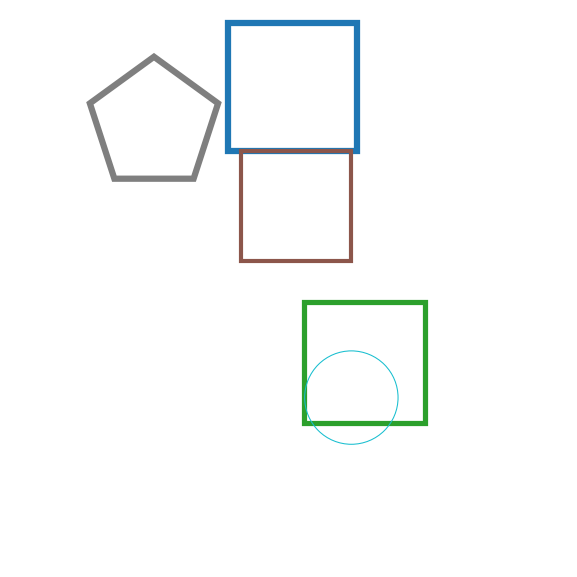[{"shape": "square", "thickness": 3, "radius": 0.56, "center": [0.507, 0.848]}, {"shape": "square", "thickness": 2.5, "radius": 0.52, "center": [0.632, 0.372]}, {"shape": "square", "thickness": 2, "radius": 0.48, "center": [0.513, 0.642]}, {"shape": "pentagon", "thickness": 3, "radius": 0.58, "center": [0.267, 0.784]}, {"shape": "circle", "thickness": 0.5, "radius": 0.4, "center": [0.608, 0.311]}]